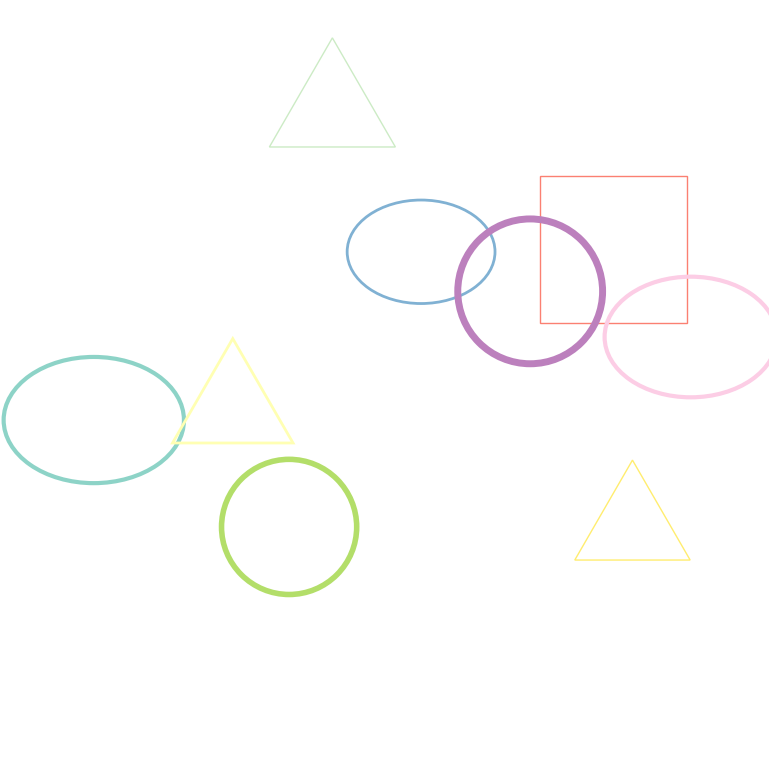[{"shape": "oval", "thickness": 1.5, "radius": 0.59, "center": [0.122, 0.454]}, {"shape": "triangle", "thickness": 1, "radius": 0.45, "center": [0.302, 0.47]}, {"shape": "square", "thickness": 0.5, "radius": 0.48, "center": [0.797, 0.676]}, {"shape": "oval", "thickness": 1, "radius": 0.48, "center": [0.547, 0.673]}, {"shape": "circle", "thickness": 2, "radius": 0.44, "center": [0.375, 0.316]}, {"shape": "oval", "thickness": 1.5, "radius": 0.56, "center": [0.897, 0.562]}, {"shape": "circle", "thickness": 2.5, "radius": 0.47, "center": [0.689, 0.622]}, {"shape": "triangle", "thickness": 0.5, "radius": 0.47, "center": [0.432, 0.856]}, {"shape": "triangle", "thickness": 0.5, "radius": 0.43, "center": [0.821, 0.316]}]